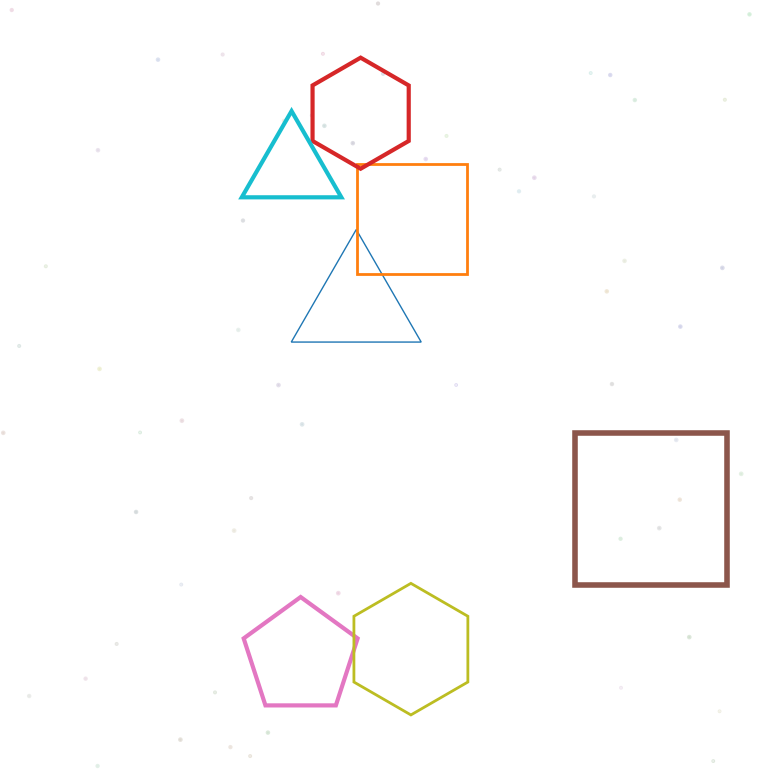[{"shape": "triangle", "thickness": 0.5, "radius": 0.49, "center": [0.463, 0.604]}, {"shape": "square", "thickness": 1, "radius": 0.36, "center": [0.535, 0.716]}, {"shape": "hexagon", "thickness": 1.5, "radius": 0.36, "center": [0.468, 0.853]}, {"shape": "square", "thickness": 2, "radius": 0.49, "center": [0.846, 0.339]}, {"shape": "pentagon", "thickness": 1.5, "radius": 0.39, "center": [0.39, 0.147]}, {"shape": "hexagon", "thickness": 1, "radius": 0.43, "center": [0.534, 0.157]}, {"shape": "triangle", "thickness": 1.5, "radius": 0.37, "center": [0.379, 0.781]}]